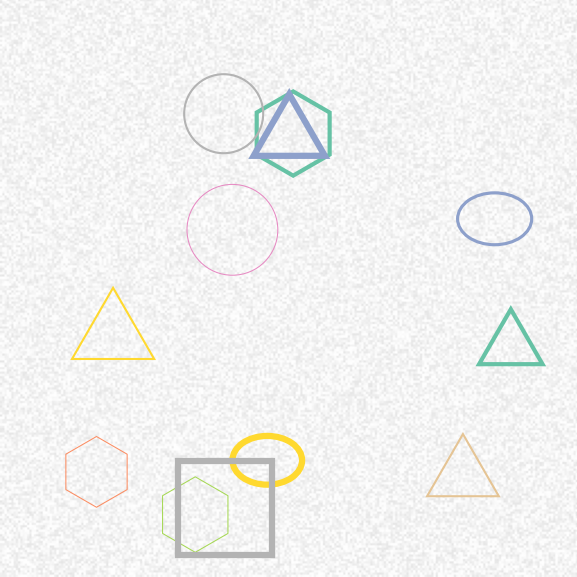[{"shape": "hexagon", "thickness": 2, "radius": 0.36, "center": [0.508, 0.768]}, {"shape": "triangle", "thickness": 2, "radius": 0.32, "center": [0.885, 0.4]}, {"shape": "hexagon", "thickness": 0.5, "radius": 0.31, "center": [0.167, 0.182]}, {"shape": "oval", "thickness": 1.5, "radius": 0.32, "center": [0.857, 0.62]}, {"shape": "triangle", "thickness": 3, "radius": 0.36, "center": [0.501, 0.765]}, {"shape": "circle", "thickness": 0.5, "radius": 0.39, "center": [0.402, 0.601]}, {"shape": "hexagon", "thickness": 0.5, "radius": 0.33, "center": [0.338, 0.108]}, {"shape": "oval", "thickness": 3, "radius": 0.3, "center": [0.463, 0.202]}, {"shape": "triangle", "thickness": 1, "radius": 0.41, "center": [0.196, 0.419]}, {"shape": "triangle", "thickness": 1, "radius": 0.36, "center": [0.802, 0.176]}, {"shape": "square", "thickness": 3, "radius": 0.41, "center": [0.389, 0.119]}, {"shape": "circle", "thickness": 1, "radius": 0.34, "center": [0.387, 0.802]}]